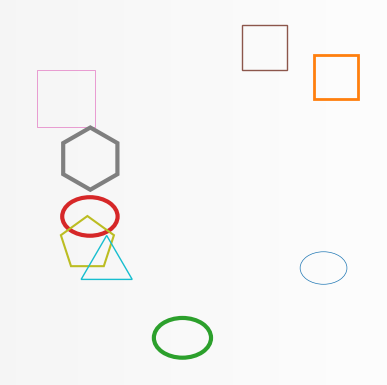[{"shape": "oval", "thickness": 0.5, "radius": 0.3, "center": [0.835, 0.304]}, {"shape": "square", "thickness": 2, "radius": 0.29, "center": [0.867, 0.8]}, {"shape": "oval", "thickness": 3, "radius": 0.37, "center": [0.471, 0.123]}, {"shape": "oval", "thickness": 3, "radius": 0.36, "center": [0.232, 0.438]}, {"shape": "square", "thickness": 1, "radius": 0.29, "center": [0.683, 0.877]}, {"shape": "square", "thickness": 0.5, "radius": 0.37, "center": [0.17, 0.744]}, {"shape": "hexagon", "thickness": 3, "radius": 0.4, "center": [0.233, 0.588]}, {"shape": "pentagon", "thickness": 1.5, "radius": 0.36, "center": [0.226, 0.367]}, {"shape": "triangle", "thickness": 1, "radius": 0.38, "center": [0.275, 0.312]}]